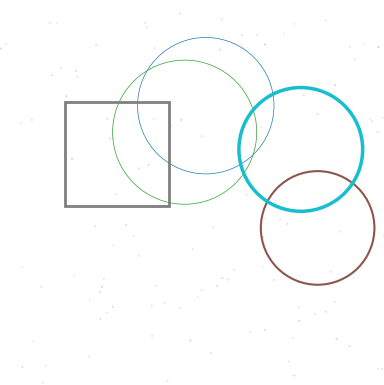[{"shape": "circle", "thickness": 0.5, "radius": 0.89, "center": [0.534, 0.726]}, {"shape": "circle", "thickness": 0.5, "radius": 0.94, "center": [0.48, 0.657]}, {"shape": "circle", "thickness": 1.5, "radius": 0.74, "center": [0.825, 0.408]}, {"shape": "square", "thickness": 2, "radius": 0.67, "center": [0.303, 0.6]}, {"shape": "circle", "thickness": 2.5, "radius": 0.8, "center": [0.781, 0.612]}]